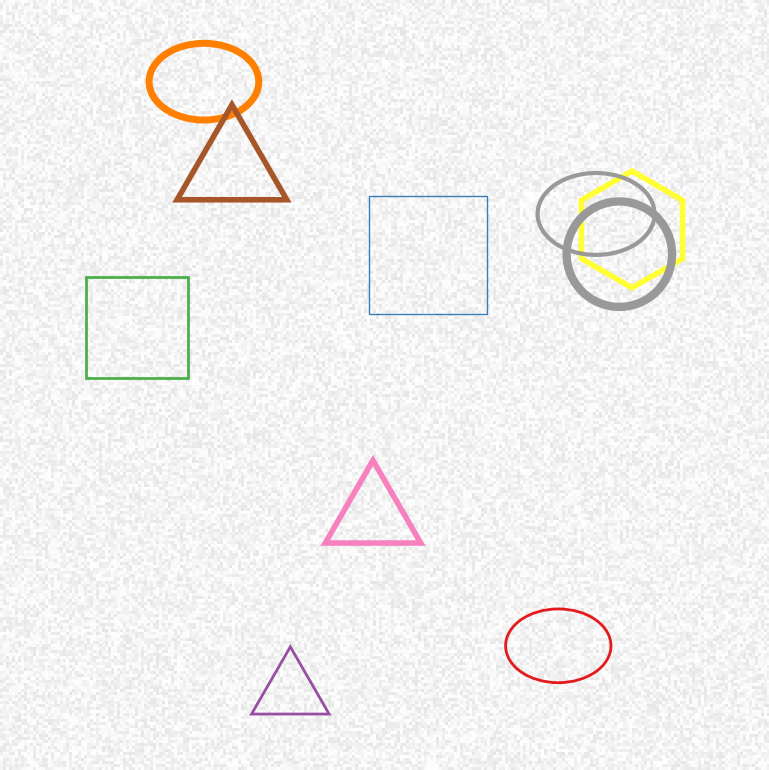[{"shape": "oval", "thickness": 1, "radius": 0.34, "center": [0.725, 0.161]}, {"shape": "square", "thickness": 0.5, "radius": 0.38, "center": [0.555, 0.669]}, {"shape": "square", "thickness": 1, "radius": 0.33, "center": [0.178, 0.575]}, {"shape": "triangle", "thickness": 1, "radius": 0.29, "center": [0.377, 0.102]}, {"shape": "oval", "thickness": 2.5, "radius": 0.36, "center": [0.265, 0.894]}, {"shape": "hexagon", "thickness": 2, "radius": 0.38, "center": [0.821, 0.702]}, {"shape": "triangle", "thickness": 2, "radius": 0.41, "center": [0.301, 0.782]}, {"shape": "triangle", "thickness": 2, "radius": 0.36, "center": [0.484, 0.331]}, {"shape": "circle", "thickness": 3, "radius": 0.34, "center": [0.804, 0.67]}, {"shape": "oval", "thickness": 1.5, "radius": 0.38, "center": [0.774, 0.722]}]